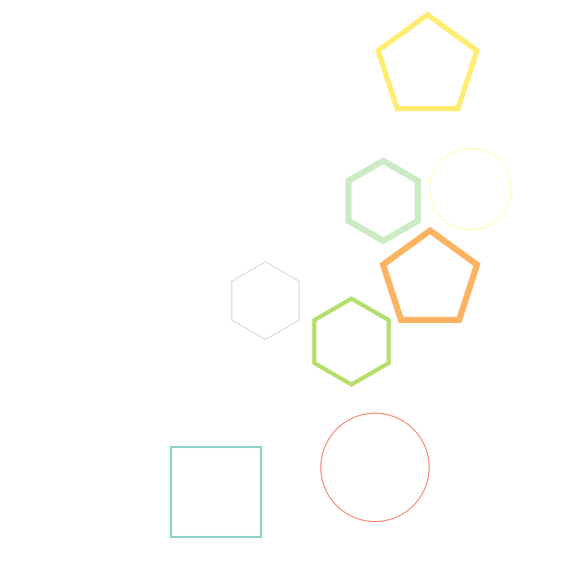[{"shape": "square", "thickness": 1, "radius": 0.39, "center": [0.374, 0.147]}, {"shape": "circle", "thickness": 0.5, "radius": 0.35, "center": [0.814, 0.672]}, {"shape": "circle", "thickness": 0.5, "radius": 0.47, "center": [0.649, 0.19]}, {"shape": "pentagon", "thickness": 3, "radius": 0.43, "center": [0.745, 0.514]}, {"shape": "hexagon", "thickness": 2, "radius": 0.37, "center": [0.609, 0.408]}, {"shape": "hexagon", "thickness": 0.5, "radius": 0.34, "center": [0.46, 0.478]}, {"shape": "hexagon", "thickness": 3, "radius": 0.35, "center": [0.663, 0.651]}, {"shape": "pentagon", "thickness": 2.5, "radius": 0.45, "center": [0.74, 0.884]}]